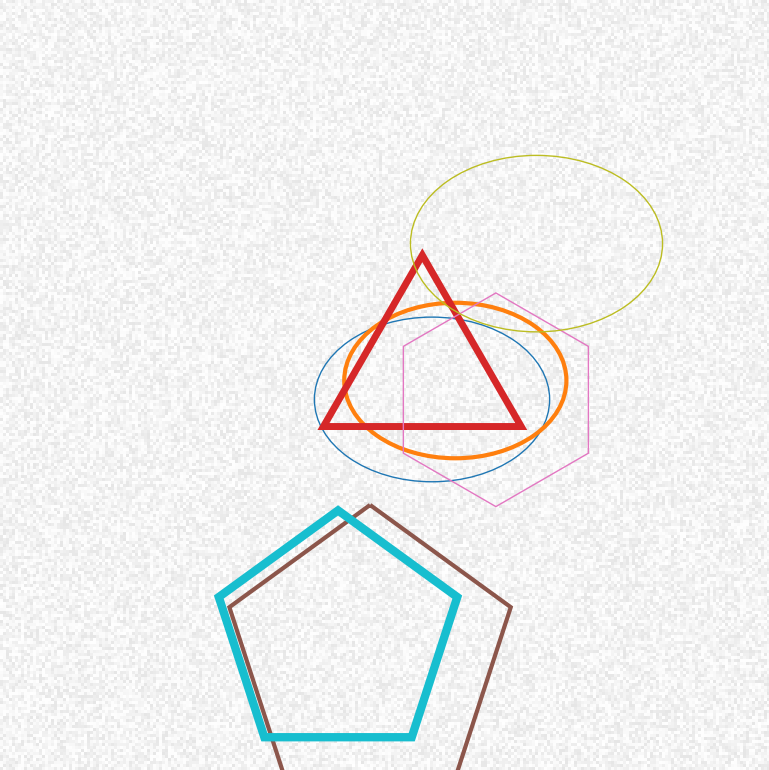[{"shape": "oval", "thickness": 0.5, "radius": 0.76, "center": [0.561, 0.481]}, {"shape": "oval", "thickness": 1.5, "radius": 0.72, "center": [0.591, 0.506]}, {"shape": "triangle", "thickness": 2.5, "radius": 0.74, "center": [0.548, 0.52]}, {"shape": "pentagon", "thickness": 1.5, "radius": 0.96, "center": [0.481, 0.152]}, {"shape": "hexagon", "thickness": 0.5, "radius": 0.69, "center": [0.644, 0.481]}, {"shape": "oval", "thickness": 0.5, "radius": 0.82, "center": [0.697, 0.684]}, {"shape": "pentagon", "thickness": 3, "radius": 0.81, "center": [0.439, 0.174]}]